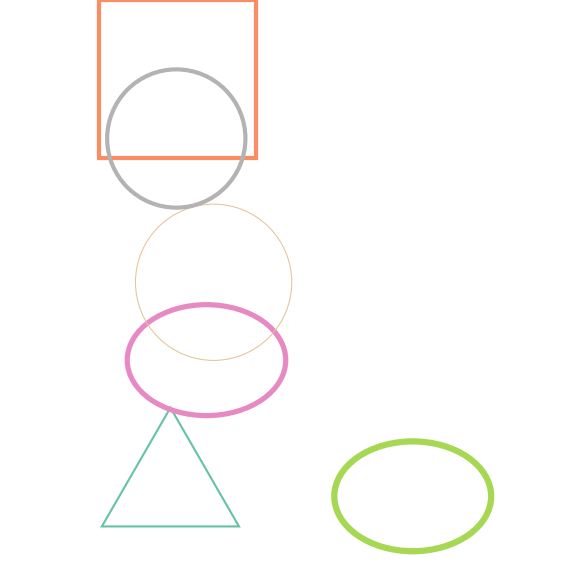[{"shape": "triangle", "thickness": 1, "radius": 0.69, "center": [0.295, 0.156]}, {"shape": "square", "thickness": 2, "radius": 0.68, "center": [0.307, 0.863]}, {"shape": "oval", "thickness": 2.5, "radius": 0.69, "center": [0.358, 0.376]}, {"shape": "oval", "thickness": 3, "radius": 0.68, "center": [0.715, 0.14]}, {"shape": "circle", "thickness": 0.5, "radius": 0.68, "center": [0.37, 0.51]}, {"shape": "circle", "thickness": 2, "radius": 0.6, "center": [0.305, 0.759]}]